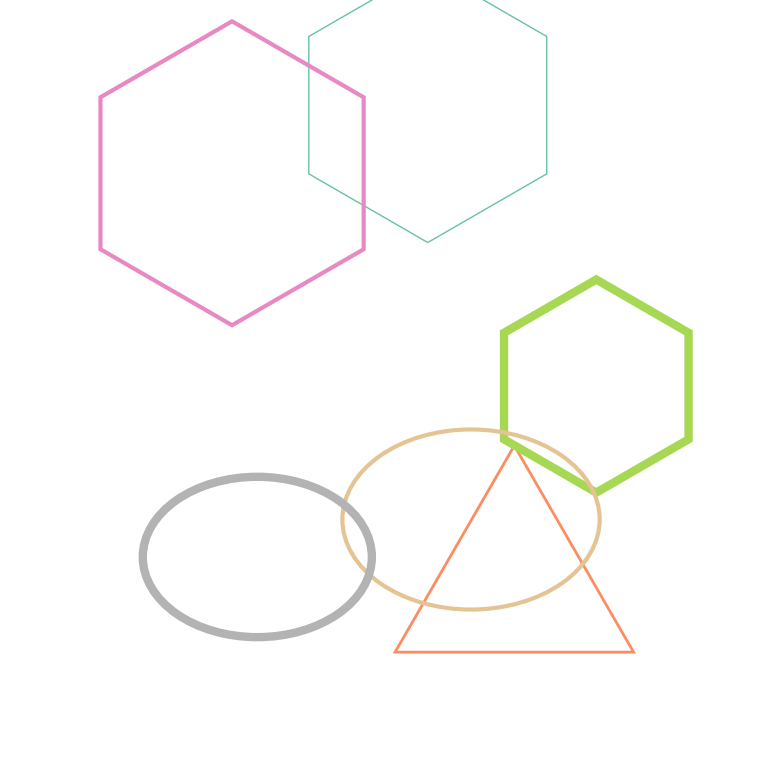[{"shape": "hexagon", "thickness": 0.5, "radius": 0.89, "center": [0.556, 0.863]}, {"shape": "triangle", "thickness": 1, "radius": 0.89, "center": [0.668, 0.242]}, {"shape": "hexagon", "thickness": 1.5, "radius": 0.99, "center": [0.301, 0.775]}, {"shape": "hexagon", "thickness": 3, "radius": 0.69, "center": [0.774, 0.499]}, {"shape": "oval", "thickness": 1.5, "radius": 0.84, "center": [0.612, 0.325]}, {"shape": "oval", "thickness": 3, "radius": 0.74, "center": [0.334, 0.277]}]